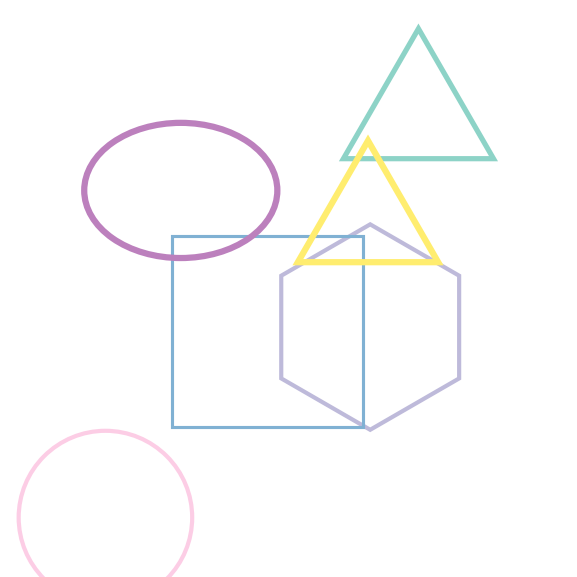[{"shape": "triangle", "thickness": 2.5, "radius": 0.75, "center": [0.725, 0.799]}, {"shape": "hexagon", "thickness": 2, "radius": 0.89, "center": [0.641, 0.433]}, {"shape": "square", "thickness": 1.5, "radius": 0.83, "center": [0.463, 0.425]}, {"shape": "circle", "thickness": 2, "radius": 0.75, "center": [0.183, 0.103]}, {"shape": "oval", "thickness": 3, "radius": 0.84, "center": [0.313, 0.669]}, {"shape": "triangle", "thickness": 3, "radius": 0.7, "center": [0.637, 0.615]}]